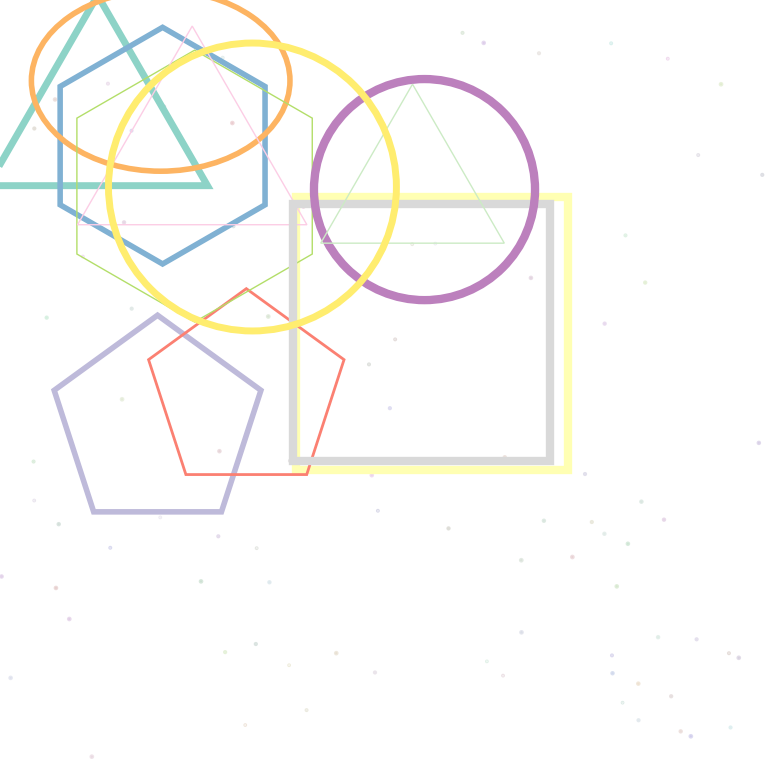[{"shape": "triangle", "thickness": 2.5, "radius": 0.82, "center": [0.127, 0.841]}, {"shape": "square", "thickness": 3, "radius": 0.88, "center": [0.561, 0.567]}, {"shape": "pentagon", "thickness": 2, "radius": 0.71, "center": [0.205, 0.449]}, {"shape": "pentagon", "thickness": 1, "radius": 0.67, "center": [0.32, 0.492]}, {"shape": "hexagon", "thickness": 2, "radius": 0.77, "center": [0.211, 0.811]}, {"shape": "oval", "thickness": 2, "radius": 0.84, "center": [0.209, 0.895]}, {"shape": "hexagon", "thickness": 0.5, "radius": 0.88, "center": [0.253, 0.758]}, {"shape": "triangle", "thickness": 0.5, "radius": 0.86, "center": [0.25, 0.794]}, {"shape": "square", "thickness": 3, "radius": 0.83, "center": [0.548, 0.568]}, {"shape": "circle", "thickness": 3, "radius": 0.72, "center": [0.551, 0.754]}, {"shape": "triangle", "thickness": 0.5, "radius": 0.69, "center": [0.536, 0.753]}, {"shape": "circle", "thickness": 2.5, "radius": 0.93, "center": [0.328, 0.757]}]